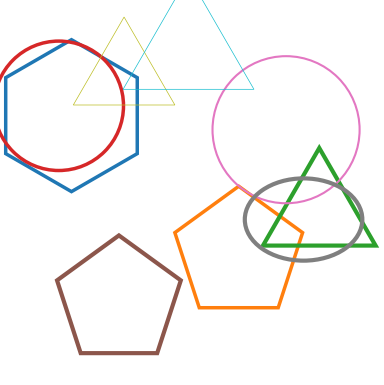[{"shape": "hexagon", "thickness": 2.5, "radius": 0.99, "center": [0.186, 0.7]}, {"shape": "pentagon", "thickness": 2.5, "radius": 0.87, "center": [0.62, 0.342]}, {"shape": "triangle", "thickness": 3, "radius": 0.84, "center": [0.829, 0.447]}, {"shape": "circle", "thickness": 2.5, "radius": 0.84, "center": [0.153, 0.725]}, {"shape": "pentagon", "thickness": 3, "radius": 0.85, "center": [0.309, 0.219]}, {"shape": "circle", "thickness": 1.5, "radius": 0.96, "center": [0.743, 0.663]}, {"shape": "oval", "thickness": 3, "radius": 0.76, "center": [0.788, 0.43]}, {"shape": "triangle", "thickness": 0.5, "radius": 0.76, "center": [0.322, 0.803]}, {"shape": "triangle", "thickness": 0.5, "radius": 0.98, "center": [0.49, 0.866]}]